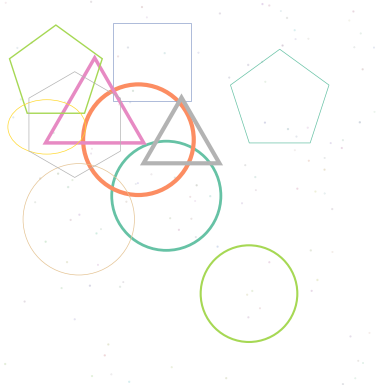[{"shape": "pentagon", "thickness": 0.5, "radius": 0.67, "center": [0.727, 0.738]}, {"shape": "circle", "thickness": 2, "radius": 0.71, "center": [0.432, 0.492]}, {"shape": "circle", "thickness": 3, "radius": 0.72, "center": [0.36, 0.637]}, {"shape": "square", "thickness": 0.5, "radius": 0.5, "center": [0.395, 0.839]}, {"shape": "triangle", "thickness": 2.5, "radius": 0.74, "center": [0.246, 0.702]}, {"shape": "circle", "thickness": 1.5, "radius": 0.63, "center": [0.647, 0.237]}, {"shape": "pentagon", "thickness": 1, "radius": 0.63, "center": [0.145, 0.808]}, {"shape": "oval", "thickness": 0.5, "radius": 0.5, "center": [0.121, 0.67]}, {"shape": "circle", "thickness": 0.5, "radius": 0.72, "center": [0.205, 0.43]}, {"shape": "triangle", "thickness": 3, "radius": 0.57, "center": [0.471, 0.633]}, {"shape": "hexagon", "thickness": 0.5, "radius": 0.69, "center": [0.194, 0.676]}]